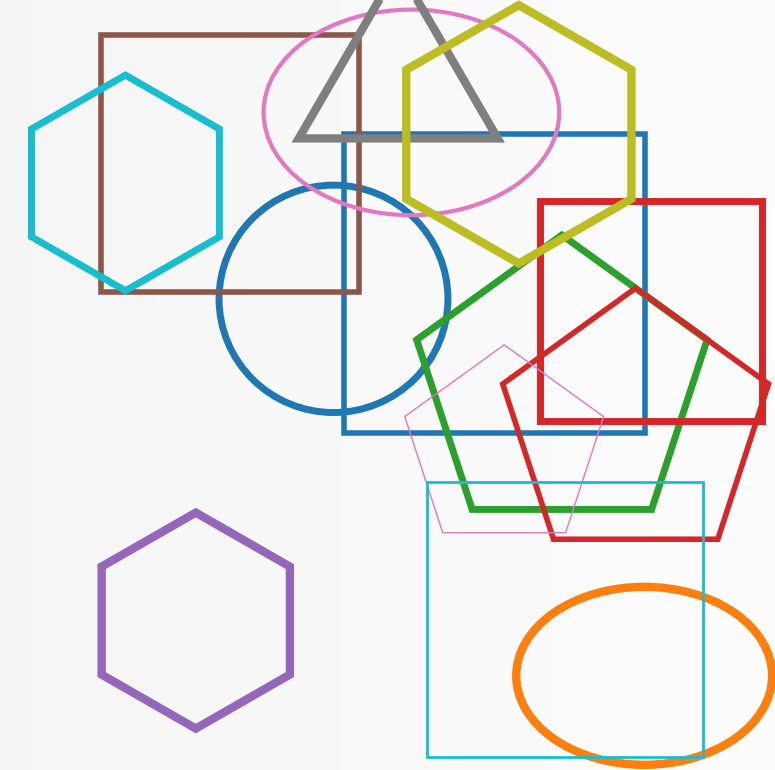[{"shape": "circle", "thickness": 2.5, "radius": 0.74, "center": [0.43, 0.612]}, {"shape": "square", "thickness": 2, "radius": 0.97, "center": [0.638, 0.632]}, {"shape": "oval", "thickness": 3, "radius": 0.83, "center": [0.831, 0.122]}, {"shape": "pentagon", "thickness": 2.5, "radius": 0.98, "center": [0.725, 0.498]}, {"shape": "square", "thickness": 2.5, "radius": 0.71, "center": [0.84, 0.596]}, {"shape": "pentagon", "thickness": 2, "radius": 0.9, "center": [0.82, 0.446]}, {"shape": "hexagon", "thickness": 3, "radius": 0.7, "center": [0.253, 0.194]}, {"shape": "square", "thickness": 2, "radius": 0.83, "center": [0.297, 0.787]}, {"shape": "oval", "thickness": 1.5, "radius": 0.95, "center": [0.531, 0.854]}, {"shape": "pentagon", "thickness": 0.5, "radius": 0.67, "center": [0.651, 0.417]}, {"shape": "triangle", "thickness": 3, "radius": 0.74, "center": [0.514, 0.894]}, {"shape": "hexagon", "thickness": 3, "radius": 0.84, "center": [0.669, 0.826]}, {"shape": "hexagon", "thickness": 2.5, "radius": 0.7, "center": [0.162, 0.762]}, {"shape": "square", "thickness": 1, "radius": 0.89, "center": [0.729, 0.196]}]